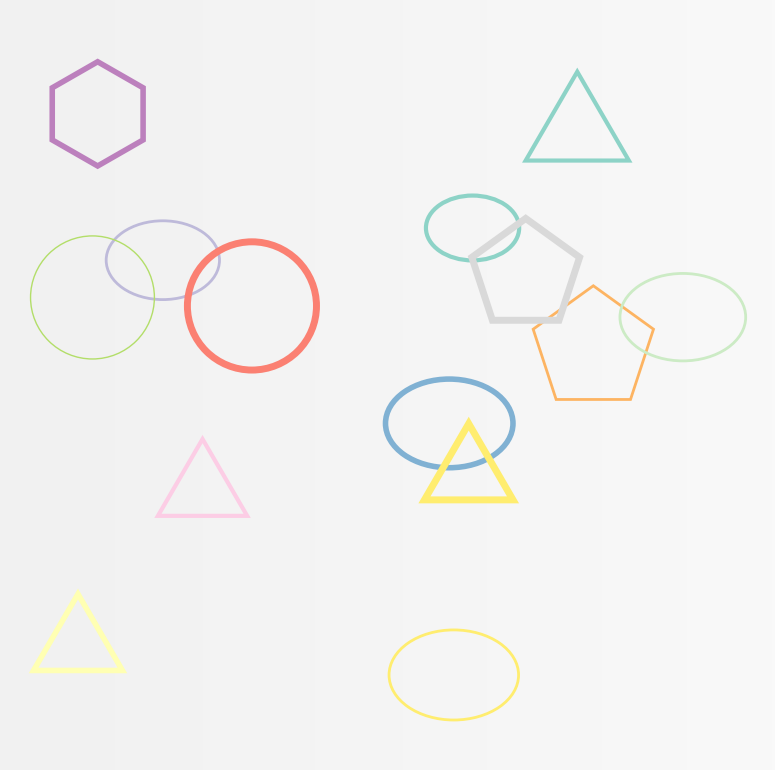[{"shape": "oval", "thickness": 1.5, "radius": 0.3, "center": [0.61, 0.704]}, {"shape": "triangle", "thickness": 1.5, "radius": 0.38, "center": [0.745, 0.83]}, {"shape": "triangle", "thickness": 2, "radius": 0.33, "center": [0.101, 0.162]}, {"shape": "oval", "thickness": 1, "radius": 0.37, "center": [0.21, 0.662]}, {"shape": "circle", "thickness": 2.5, "radius": 0.42, "center": [0.325, 0.603]}, {"shape": "oval", "thickness": 2, "radius": 0.41, "center": [0.58, 0.45]}, {"shape": "pentagon", "thickness": 1, "radius": 0.41, "center": [0.766, 0.547]}, {"shape": "circle", "thickness": 0.5, "radius": 0.4, "center": [0.119, 0.614]}, {"shape": "triangle", "thickness": 1.5, "radius": 0.33, "center": [0.261, 0.363]}, {"shape": "pentagon", "thickness": 2.5, "radius": 0.37, "center": [0.678, 0.643]}, {"shape": "hexagon", "thickness": 2, "radius": 0.34, "center": [0.126, 0.852]}, {"shape": "oval", "thickness": 1, "radius": 0.41, "center": [0.881, 0.588]}, {"shape": "triangle", "thickness": 2.5, "radius": 0.33, "center": [0.605, 0.384]}, {"shape": "oval", "thickness": 1, "radius": 0.42, "center": [0.586, 0.123]}]